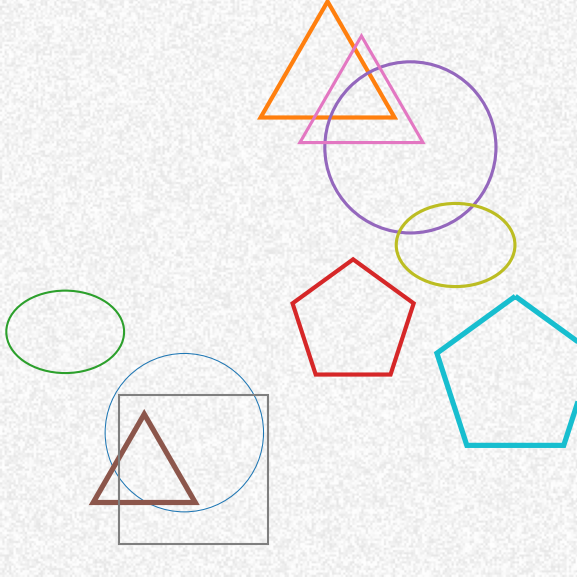[{"shape": "circle", "thickness": 0.5, "radius": 0.69, "center": [0.319, 0.25]}, {"shape": "triangle", "thickness": 2, "radius": 0.67, "center": [0.567, 0.863]}, {"shape": "oval", "thickness": 1, "radius": 0.51, "center": [0.113, 0.425]}, {"shape": "pentagon", "thickness": 2, "radius": 0.55, "center": [0.611, 0.44]}, {"shape": "circle", "thickness": 1.5, "radius": 0.74, "center": [0.711, 0.744]}, {"shape": "triangle", "thickness": 2.5, "radius": 0.51, "center": [0.25, 0.18]}, {"shape": "triangle", "thickness": 1.5, "radius": 0.62, "center": [0.626, 0.814]}, {"shape": "square", "thickness": 1, "radius": 0.64, "center": [0.335, 0.186]}, {"shape": "oval", "thickness": 1.5, "radius": 0.51, "center": [0.789, 0.575]}, {"shape": "pentagon", "thickness": 2.5, "radius": 0.71, "center": [0.892, 0.343]}]